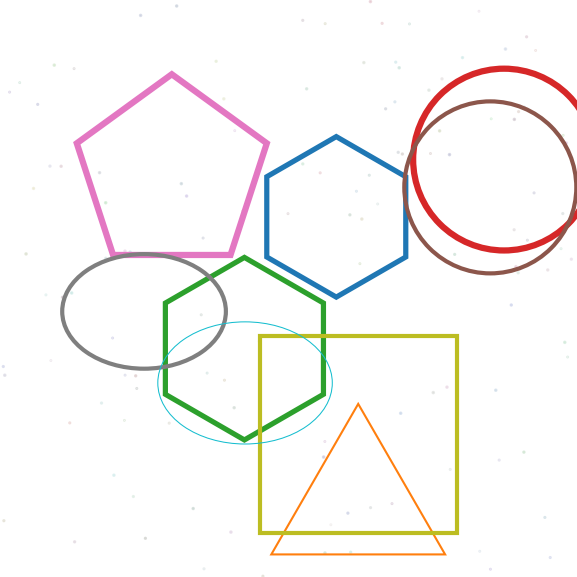[{"shape": "hexagon", "thickness": 2.5, "radius": 0.69, "center": [0.582, 0.624]}, {"shape": "triangle", "thickness": 1, "radius": 0.87, "center": [0.62, 0.126]}, {"shape": "hexagon", "thickness": 2.5, "radius": 0.79, "center": [0.423, 0.395]}, {"shape": "circle", "thickness": 3, "radius": 0.79, "center": [0.873, 0.723]}, {"shape": "circle", "thickness": 2, "radius": 0.74, "center": [0.849, 0.675]}, {"shape": "pentagon", "thickness": 3, "radius": 0.86, "center": [0.297, 0.698]}, {"shape": "oval", "thickness": 2, "radius": 0.71, "center": [0.249, 0.46]}, {"shape": "square", "thickness": 2, "radius": 0.85, "center": [0.621, 0.247]}, {"shape": "oval", "thickness": 0.5, "radius": 0.76, "center": [0.424, 0.336]}]